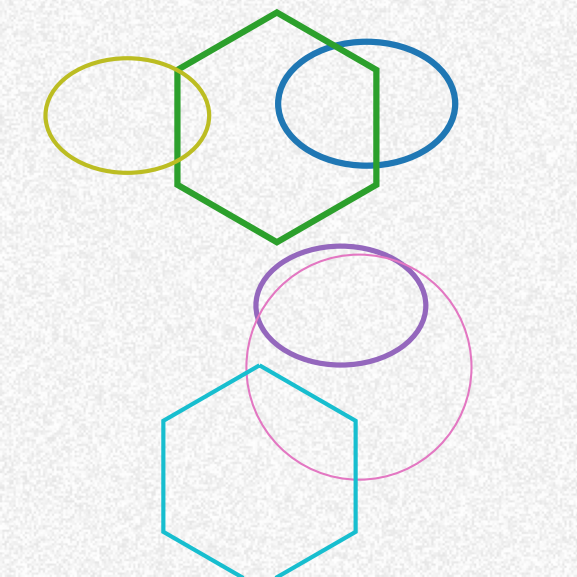[{"shape": "oval", "thickness": 3, "radius": 0.77, "center": [0.635, 0.82]}, {"shape": "hexagon", "thickness": 3, "radius": 0.99, "center": [0.479, 0.779]}, {"shape": "oval", "thickness": 2.5, "radius": 0.74, "center": [0.59, 0.47]}, {"shape": "circle", "thickness": 1, "radius": 0.97, "center": [0.622, 0.363]}, {"shape": "oval", "thickness": 2, "radius": 0.71, "center": [0.22, 0.799]}, {"shape": "hexagon", "thickness": 2, "radius": 0.96, "center": [0.449, 0.174]}]